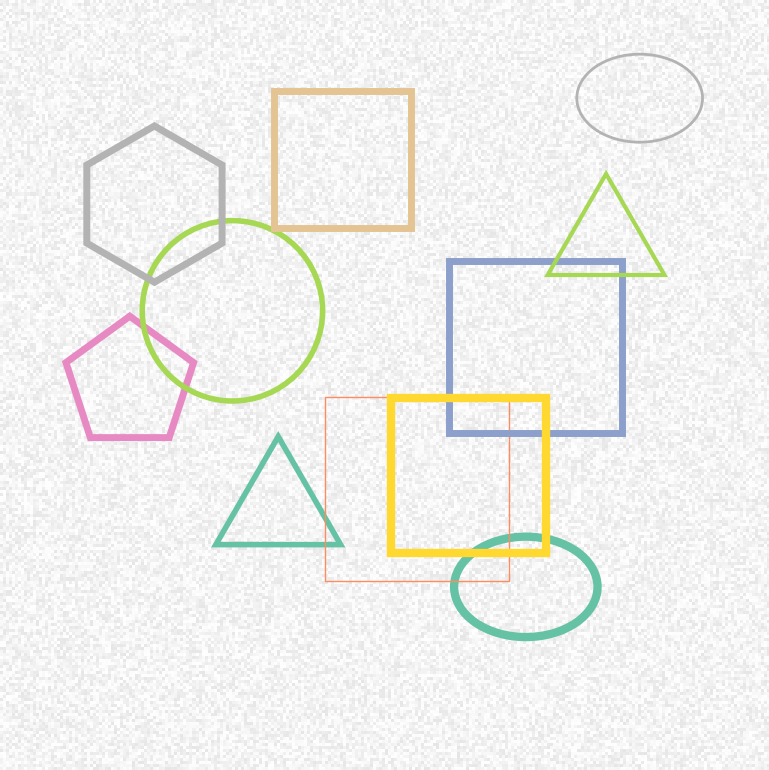[{"shape": "oval", "thickness": 3, "radius": 0.47, "center": [0.683, 0.238]}, {"shape": "triangle", "thickness": 2, "radius": 0.47, "center": [0.361, 0.339]}, {"shape": "square", "thickness": 0.5, "radius": 0.6, "center": [0.541, 0.365]}, {"shape": "square", "thickness": 2.5, "radius": 0.56, "center": [0.695, 0.549]}, {"shape": "pentagon", "thickness": 2.5, "radius": 0.44, "center": [0.169, 0.502]}, {"shape": "circle", "thickness": 2, "radius": 0.59, "center": [0.302, 0.596]}, {"shape": "triangle", "thickness": 1.5, "radius": 0.44, "center": [0.787, 0.687]}, {"shape": "square", "thickness": 3, "radius": 0.5, "center": [0.608, 0.383]}, {"shape": "square", "thickness": 2.5, "radius": 0.44, "center": [0.445, 0.792]}, {"shape": "hexagon", "thickness": 2.5, "radius": 0.51, "center": [0.201, 0.735]}, {"shape": "oval", "thickness": 1, "radius": 0.41, "center": [0.831, 0.872]}]